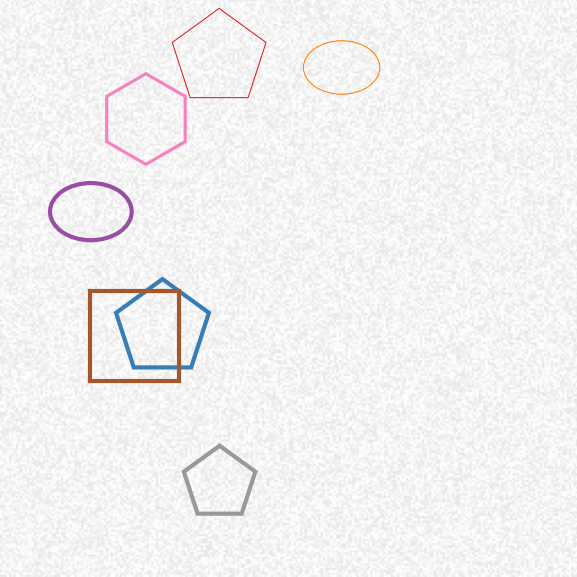[{"shape": "pentagon", "thickness": 0.5, "radius": 0.43, "center": [0.379, 0.899]}, {"shape": "pentagon", "thickness": 2, "radius": 0.42, "center": [0.281, 0.431]}, {"shape": "oval", "thickness": 2, "radius": 0.35, "center": [0.157, 0.633]}, {"shape": "oval", "thickness": 0.5, "radius": 0.33, "center": [0.592, 0.882]}, {"shape": "square", "thickness": 2, "radius": 0.39, "center": [0.232, 0.417]}, {"shape": "hexagon", "thickness": 1.5, "radius": 0.39, "center": [0.253, 0.793]}, {"shape": "pentagon", "thickness": 2, "radius": 0.33, "center": [0.38, 0.162]}]